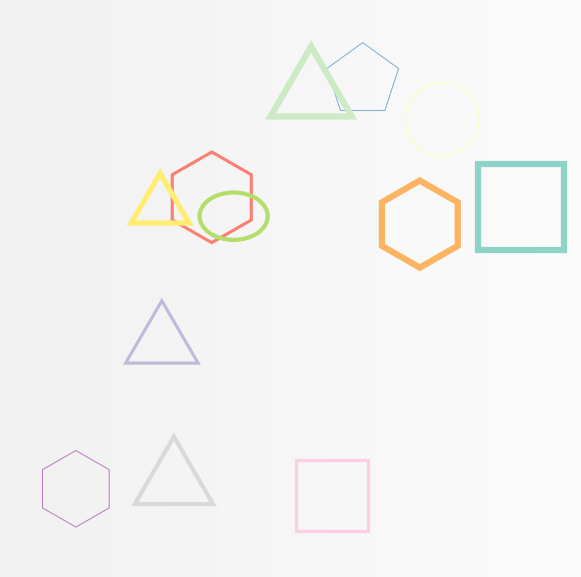[{"shape": "square", "thickness": 3, "radius": 0.37, "center": [0.896, 0.641]}, {"shape": "circle", "thickness": 0.5, "radius": 0.32, "center": [0.761, 0.792]}, {"shape": "triangle", "thickness": 1.5, "radius": 0.36, "center": [0.278, 0.406]}, {"shape": "hexagon", "thickness": 1.5, "radius": 0.39, "center": [0.364, 0.657]}, {"shape": "pentagon", "thickness": 0.5, "radius": 0.32, "center": [0.624, 0.86]}, {"shape": "hexagon", "thickness": 3, "radius": 0.38, "center": [0.722, 0.611]}, {"shape": "oval", "thickness": 2, "radius": 0.29, "center": [0.402, 0.625]}, {"shape": "square", "thickness": 1.5, "radius": 0.31, "center": [0.571, 0.142]}, {"shape": "triangle", "thickness": 2, "radius": 0.39, "center": [0.299, 0.165]}, {"shape": "hexagon", "thickness": 0.5, "radius": 0.33, "center": [0.13, 0.153]}, {"shape": "triangle", "thickness": 3, "radius": 0.4, "center": [0.535, 0.838]}, {"shape": "triangle", "thickness": 2.5, "radius": 0.29, "center": [0.275, 0.642]}]